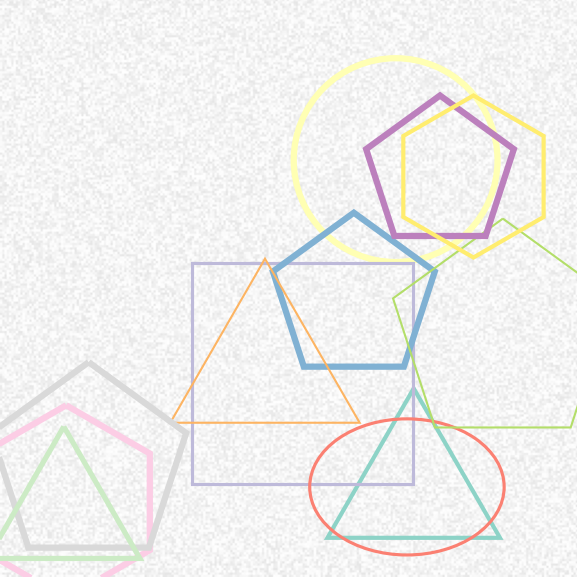[{"shape": "triangle", "thickness": 2, "radius": 0.86, "center": [0.716, 0.154]}, {"shape": "circle", "thickness": 3, "radius": 0.88, "center": [0.685, 0.722]}, {"shape": "square", "thickness": 1.5, "radius": 0.96, "center": [0.523, 0.352]}, {"shape": "oval", "thickness": 1.5, "radius": 0.84, "center": [0.705, 0.156]}, {"shape": "pentagon", "thickness": 3, "radius": 0.74, "center": [0.613, 0.483]}, {"shape": "triangle", "thickness": 1, "radius": 0.95, "center": [0.459, 0.362]}, {"shape": "pentagon", "thickness": 1, "radius": 1.0, "center": [0.871, 0.421]}, {"shape": "hexagon", "thickness": 3, "radius": 0.84, "center": [0.115, 0.13]}, {"shape": "pentagon", "thickness": 3, "radius": 0.89, "center": [0.154, 0.194]}, {"shape": "pentagon", "thickness": 3, "radius": 0.67, "center": [0.762, 0.699]}, {"shape": "triangle", "thickness": 2.5, "radius": 0.76, "center": [0.11, 0.108]}, {"shape": "hexagon", "thickness": 2, "radius": 0.7, "center": [0.82, 0.694]}]